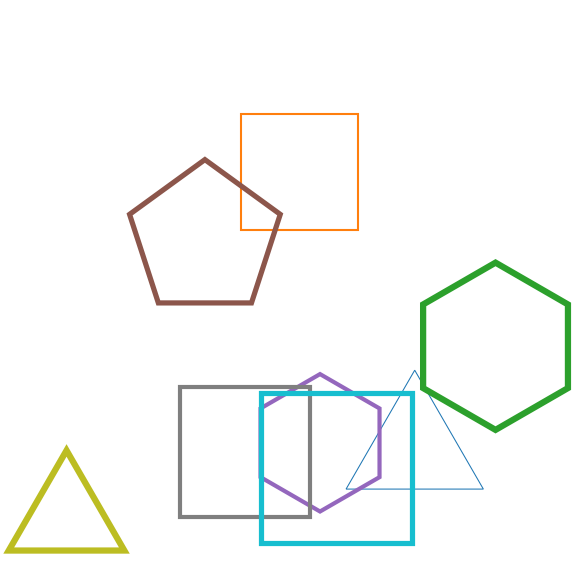[{"shape": "triangle", "thickness": 0.5, "radius": 0.69, "center": [0.718, 0.221]}, {"shape": "square", "thickness": 1, "radius": 0.5, "center": [0.519, 0.702]}, {"shape": "hexagon", "thickness": 3, "radius": 0.72, "center": [0.858, 0.4]}, {"shape": "hexagon", "thickness": 2, "radius": 0.59, "center": [0.554, 0.232]}, {"shape": "pentagon", "thickness": 2.5, "radius": 0.69, "center": [0.355, 0.586]}, {"shape": "square", "thickness": 2, "radius": 0.56, "center": [0.424, 0.217]}, {"shape": "triangle", "thickness": 3, "radius": 0.58, "center": [0.115, 0.104]}, {"shape": "square", "thickness": 2.5, "radius": 0.65, "center": [0.582, 0.189]}]